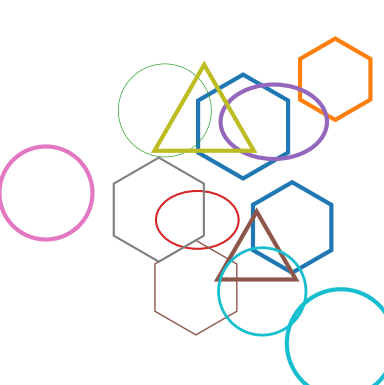[{"shape": "hexagon", "thickness": 3, "radius": 0.59, "center": [0.759, 0.409]}, {"shape": "hexagon", "thickness": 3, "radius": 0.67, "center": [0.631, 0.671]}, {"shape": "hexagon", "thickness": 3, "radius": 0.53, "center": [0.871, 0.794]}, {"shape": "circle", "thickness": 0.5, "radius": 0.6, "center": [0.428, 0.713]}, {"shape": "oval", "thickness": 1.5, "radius": 0.54, "center": [0.513, 0.429]}, {"shape": "oval", "thickness": 3, "radius": 0.69, "center": [0.711, 0.684]}, {"shape": "triangle", "thickness": 3, "radius": 0.59, "center": [0.667, 0.333]}, {"shape": "hexagon", "thickness": 1, "radius": 0.61, "center": [0.509, 0.253]}, {"shape": "circle", "thickness": 3, "radius": 0.6, "center": [0.119, 0.499]}, {"shape": "hexagon", "thickness": 1.5, "radius": 0.68, "center": [0.412, 0.455]}, {"shape": "triangle", "thickness": 3, "radius": 0.75, "center": [0.53, 0.683]}, {"shape": "circle", "thickness": 3, "radius": 0.7, "center": [0.885, 0.108]}, {"shape": "circle", "thickness": 2, "radius": 0.57, "center": [0.681, 0.243]}]